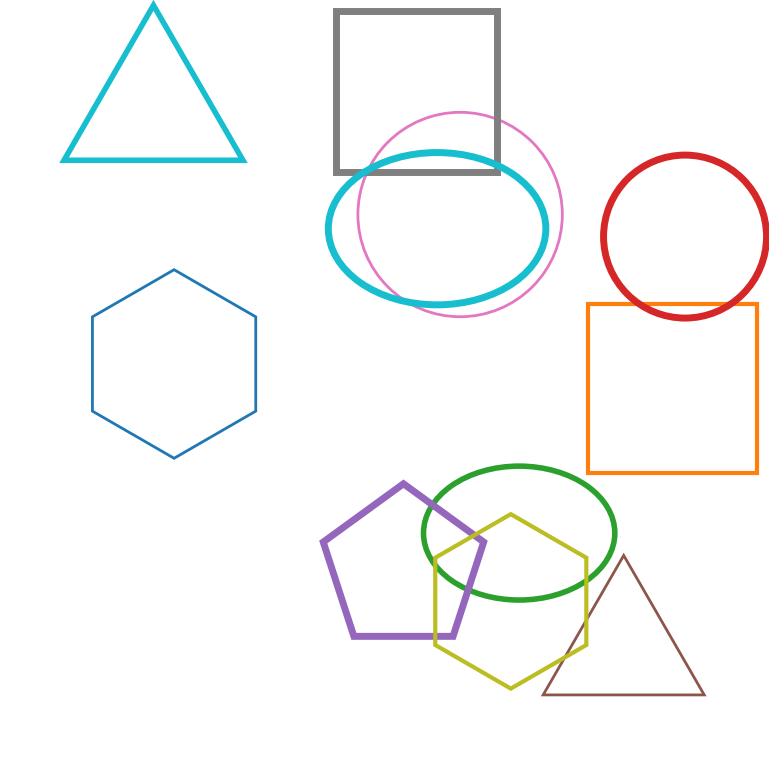[{"shape": "hexagon", "thickness": 1, "radius": 0.61, "center": [0.226, 0.527]}, {"shape": "square", "thickness": 1.5, "radius": 0.55, "center": [0.873, 0.495]}, {"shape": "oval", "thickness": 2, "radius": 0.62, "center": [0.674, 0.308]}, {"shape": "circle", "thickness": 2.5, "radius": 0.53, "center": [0.89, 0.693]}, {"shape": "pentagon", "thickness": 2.5, "radius": 0.55, "center": [0.524, 0.262]}, {"shape": "triangle", "thickness": 1, "radius": 0.6, "center": [0.81, 0.158]}, {"shape": "circle", "thickness": 1, "radius": 0.66, "center": [0.598, 0.721]}, {"shape": "square", "thickness": 2.5, "radius": 0.52, "center": [0.541, 0.881]}, {"shape": "hexagon", "thickness": 1.5, "radius": 0.57, "center": [0.663, 0.219]}, {"shape": "oval", "thickness": 2.5, "radius": 0.71, "center": [0.568, 0.703]}, {"shape": "triangle", "thickness": 2, "radius": 0.67, "center": [0.199, 0.859]}]